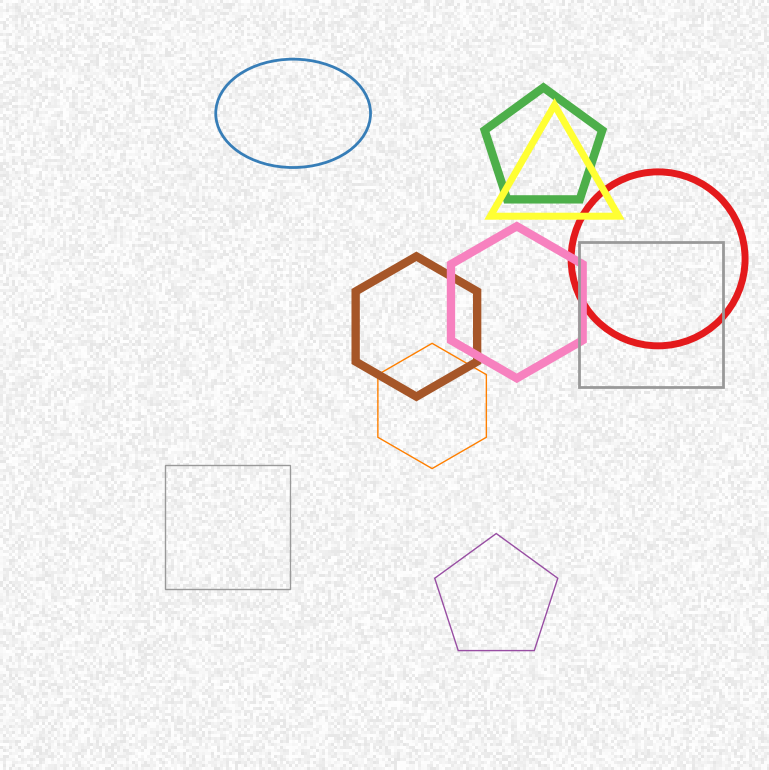[{"shape": "circle", "thickness": 2.5, "radius": 0.56, "center": [0.855, 0.664]}, {"shape": "oval", "thickness": 1, "radius": 0.5, "center": [0.381, 0.853]}, {"shape": "pentagon", "thickness": 3, "radius": 0.4, "center": [0.706, 0.806]}, {"shape": "pentagon", "thickness": 0.5, "radius": 0.42, "center": [0.644, 0.223]}, {"shape": "hexagon", "thickness": 0.5, "radius": 0.41, "center": [0.561, 0.473]}, {"shape": "triangle", "thickness": 2.5, "radius": 0.48, "center": [0.72, 0.767]}, {"shape": "hexagon", "thickness": 3, "radius": 0.46, "center": [0.541, 0.576]}, {"shape": "hexagon", "thickness": 3, "radius": 0.49, "center": [0.671, 0.607]}, {"shape": "square", "thickness": 1, "radius": 0.47, "center": [0.845, 0.591]}, {"shape": "square", "thickness": 0.5, "radius": 0.4, "center": [0.295, 0.316]}]